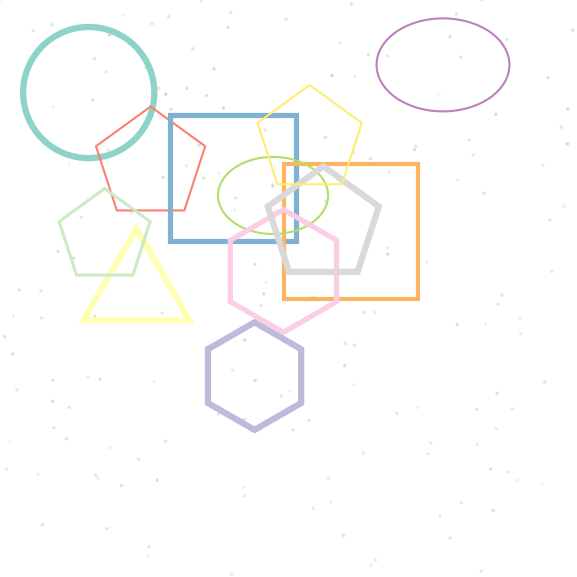[{"shape": "circle", "thickness": 3, "radius": 0.57, "center": [0.154, 0.839]}, {"shape": "triangle", "thickness": 3, "radius": 0.53, "center": [0.236, 0.497]}, {"shape": "hexagon", "thickness": 3, "radius": 0.47, "center": [0.441, 0.348]}, {"shape": "pentagon", "thickness": 1, "radius": 0.5, "center": [0.261, 0.715]}, {"shape": "square", "thickness": 2.5, "radius": 0.55, "center": [0.404, 0.691]}, {"shape": "square", "thickness": 2, "radius": 0.58, "center": [0.608, 0.598]}, {"shape": "oval", "thickness": 1, "radius": 0.48, "center": [0.473, 0.661]}, {"shape": "hexagon", "thickness": 2.5, "radius": 0.53, "center": [0.491, 0.53]}, {"shape": "pentagon", "thickness": 3, "radius": 0.51, "center": [0.56, 0.61]}, {"shape": "oval", "thickness": 1, "radius": 0.58, "center": [0.767, 0.887]}, {"shape": "pentagon", "thickness": 1.5, "radius": 0.41, "center": [0.181, 0.59]}, {"shape": "pentagon", "thickness": 1, "radius": 0.47, "center": [0.536, 0.757]}]